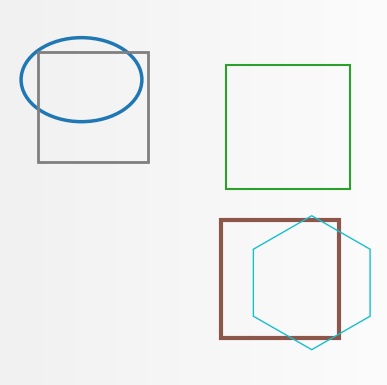[{"shape": "oval", "thickness": 2.5, "radius": 0.78, "center": [0.21, 0.793]}, {"shape": "square", "thickness": 1.5, "radius": 0.8, "center": [0.743, 0.671]}, {"shape": "square", "thickness": 3, "radius": 0.76, "center": [0.723, 0.275]}, {"shape": "square", "thickness": 2, "radius": 0.71, "center": [0.24, 0.722]}, {"shape": "hexagon", "thickness": 1, "radius": 0.87, "center": [0.804, 0.266]}]